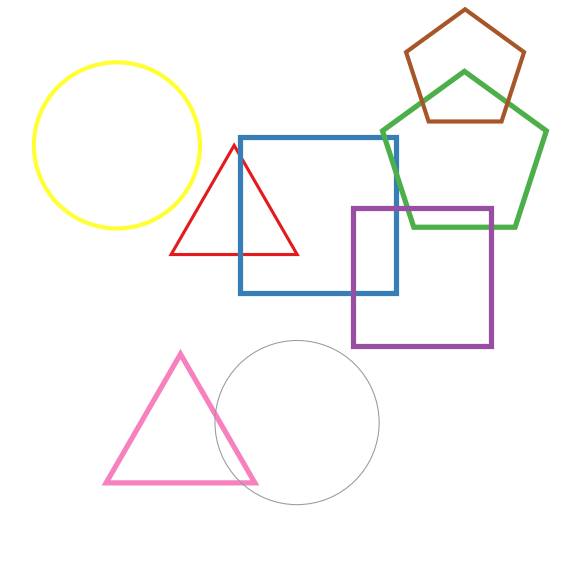[{"shape": "triangle", "thickness": 1.5, "radius": 0.63, "center": [0.405, 0.621]}, {"shape": "square", "thickness": 2.5, "radius": 0.67, "center": [0.55, 0.626]}, {"shape": "pentagon", "thickness": 2.5, "radius": 0.75, "center": [0.804, 0.726]}, {"shape": "square", "thickness": 2.5, "radius": 0.6, "center": [0.731, 0.52]}, {"shape": "circle", "thickness": 2, "radius": 0.72, "center": [0.202, 0.747]}, {"shape": "pentagon", "thickness": 2, "radius": 0.54, "center": [0.805, 0.876]}, {"shape": "triangle", "thickness": 2.5, "radius": 0.74, "center": [0.313, 0.237]}, {"shape": "circle", "thickness": 0.5, "radius": 0.71, "center": [0.514, 0.267]}]